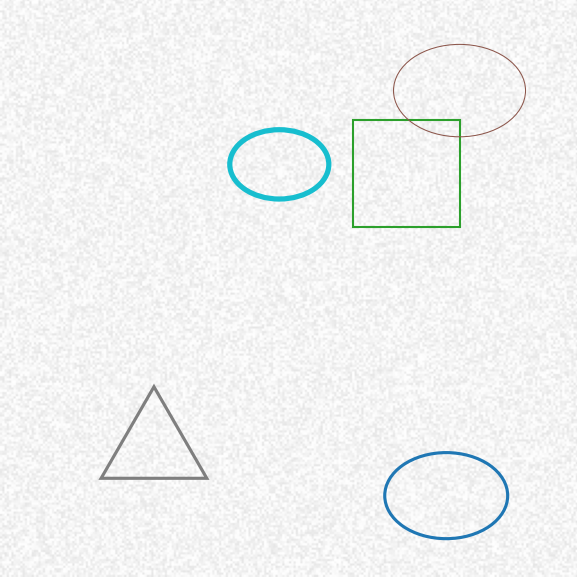[{"shape": "oval", "thickness": 1.5, "radius": 0.53, "center": [0.773, 0.141]}, {"shape": "square", "thickness": 1, "radius": 0.46, "center": [0.704, 0.699]}, {"shape": "oval", "thickness": 0.5, "radius": 0.57, "center": [0.796, 0.842]}, {"shape": "triangle", "thickness": 1.5, "radius": 0.53, "center": [0.267, 0.224]}, {"shape": "oval", "thickness": 2.5, "radius": 0.43, "center": [0.484, 0.715]}]